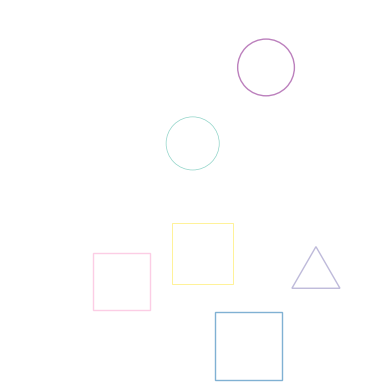[{"shape": "circle", "thickness": 0.5, "radius": 0.34, "center": [0.5, 0.627]}, {"shape": "triangle", "thickness": 1, "radius": 0.36, "center": [0.821, 0.287]}, {"shape": "square", "thickness": 1, "radius": 0.44, "center": [0.646, 0.102]}, {"shape": "square", "thickness": 1, "radius": 0.37, "center": [0.315, 0.269]}, {"shape": "circle", "thickness": 1, "radius": 0.37, "center": [0.691, 0.825]}, {"shape": "square", "thickness": 0.5, "radius": 0.39, "center": [0.526, 0.342]}]